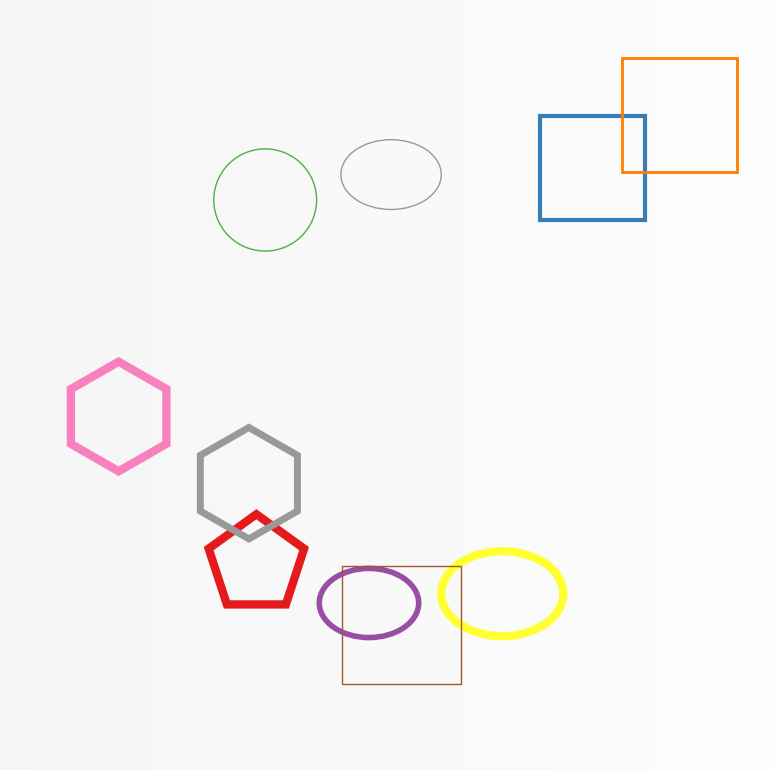[{"shape": "pentagon", "thickness": 3, "radius": 0.32, "center": [0.331, 0.267]}, {"shape": "square", "thickness": 1.5, "radius": 0.34, "center": [0.764, 0.782]}, {"shape": "circle", "thickness": 0.5, "radius": 0.33, "center": [0.342, 0.74]}, {"shape": "oval", "thickness": 2, "radius": 0.32, "center": [0.476, 0.217]}, {"shape": "square", "thickness": 1, "radius": 0.37, "center": [0.877, 0.851]}, {"shape": "oval", "thickness": 3, "radius": 0.39, "center": [0.648, 0.229]}, {"shape": "square", "thickness": 0.5, "radius": 0.38, "center": [0.518, 0.188]}, {"shape": "hexagon", "thickness": 3, "radius": 0.36, "center": [0.153, 0.459]}, {"shape": "hexagon", "thickness": 2.5, "radius": 0.36, "center": [0.321, 0.372]}, {"shape": "oval", "thickness": 0.5, "radius": 0.32, "center": [0.505, 0.773]}]